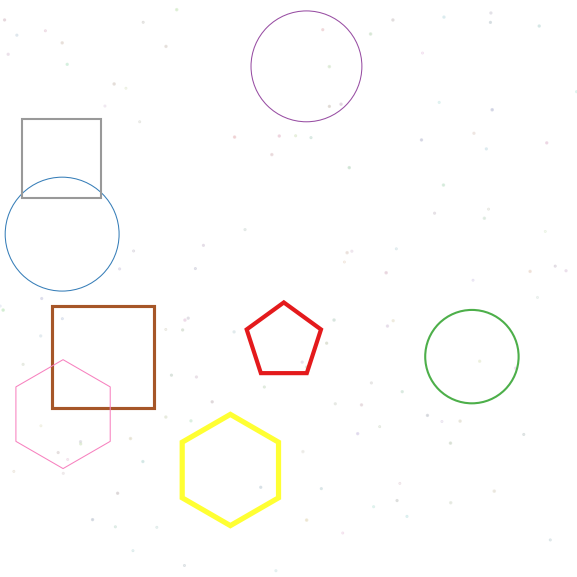[{"shape": "pentagon", "thickness": 2, "radius": 0.34, "center": [0.491, 0.408]}, {"shape": "circle", "thickness": 0.5, "radius": 0.49, "center": [0.108, 0.594]}, {"shape": "circle", "thickness": 1, "radius": 0.4, "center": [0.817, 0.382]}, {"shape": "circle", "thickness": 0.5, "radius": 0.48, "center": [0.531, 0.884]}, {"shape": "hexagon", "thickness": 2.5, "radius": 0.48, "center": [0.399, 0.185]}, {"shape": "square", "thickness": 1.5, "radius": 0.44, "center": [0.178, 0.381]}, {"shape": "hexagon", "thickness": 0.5, "radius": 0.47, "center": [0.109, 0.282]}, {"shape": "square", "thickness": 1, "radius": 0.34, "center": [0.107, 0.724]}]